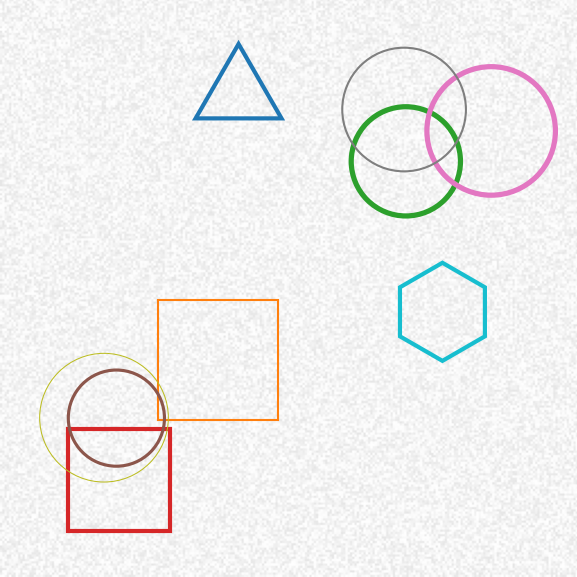[{"shape": "triangle", "thickness": 2, "radius": 0.43, "center": [0.413, 0.837]}, {"shape": "square", "thickness": 1, "radius": 0.52, "center": [0.377, 0.376]}, {"shape": "circle", "thickness": 2.5, "radius": 0.47, "center": [0.703, 0.72]}, {"shape": "square", "thickness": 2, "radius": 0.44, "center": [0.206, 0.168]}, {"shape": "circle", "thickness": 1.5, "radius": 0.42, "center": [0.202, 0.275]}, {"shape": "circle", "thickness": 2.5, "radius": 0.56, "center": [0.85, 0.772]}, {"shape": "circle", "thickness": 1, "radius": 0.54, "center": [0.7, 0.809]}, {"shape": "circle", "thickness": 0.5, "radius": 0.56, "center": [0.18, 0.276]}, {"shape": "hexagon", "thickness": 2, "radius": 0.42, "center": [0.766, 0.459]}]